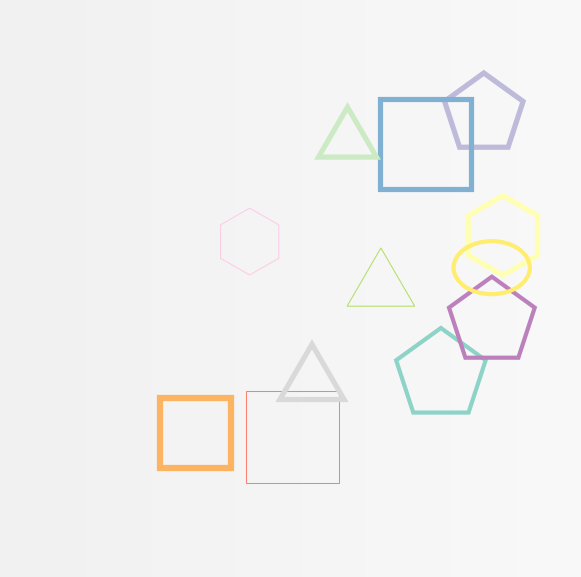[{"shape": "pentagon", "thickness": 2, "radius": 0.4, "center": [0.759, 0.35]}, {"shape": "hexagon", "thickness": 2.5, "radius": 0.34, "center": [0.865, 0.591]}, {"shape": "pentagon", "thickness": 2.5, "radius": 0.36, "center": [0.832, 0.802]}, {"shape": "square", "thickness": 0.5, "radius": 0.4, "center": [0.503, 0.242]}, {"shape": "square", "thickness": 2.5, "radius": 0.39, "center": [0.732, 0.749]}, {"shape": "square", "thickness": 3, "radius": 0.3, "center": [0.336, 0.249]}, {"shape": "triangle", "thickness": 0.5, "radius": 0.34, "center": [0.655, 0.503]}, {"shape": "hexagon", "thickness": 0.5, "radius": 0.29, "center": [0.43, 0.581]}, {"shape": "triangle", "thickness": 2.5, "radius": 0.32, "center": [0.537, 0.339]}, {"shape": "pentagon", "thickness": 2, "radius": 0.39, "center": [0.846, 0.442]}, {"shape": "triangle", "thickness": 2.5, "radius": 0.29, "center": [0.598, 0.756]}, {"shape": "oval", "thickness": 2, "radius": 0.33, "center": [0.846, 0.536]}]